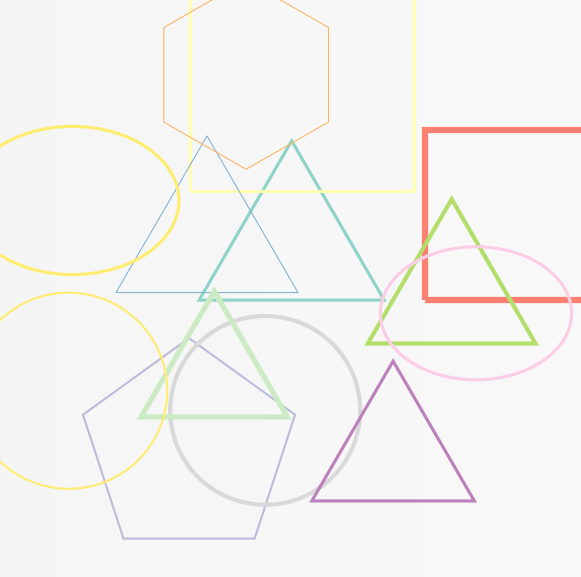[{"shape": "triangle", "thickness": 1.5, "radius": 0.92, "center": [0.502, 0.571]}, {"shape": "square", "thickness": 1.5, "radius": 0.96, "center": [0.519, 0.861]}, {"shape": "pentagon", "thickness": 1, "radius": 0.96, "center": [0.325, 0.222]}, {"shape": "square", "thickness": 3, "radius": 0.73, "center": [0.878, 0.627]}, {"shape": "triangle", "thickness": 0.5, "radius": 0.9, "center": [0.356, 0.583]}, {"shape": "hexagon", "thickness": 0.5, "radius": 0.82, "center": [0.423, 0.87]}, {"shape": "triangle", "thickness": 2, "radius": 0.83, "center": [0.777, 0.488]}, {"shape": "oval", "thickness": 1.5, "radius": 0.82, "center": [0.819, 0.457]}, {"shape": "circle", "thickness": 2, "radius": 0.82, "center": [0.456, 0.288]}, {"shape": "triangle", "thickness": 1.5, "radius": 0.81, "center": [0.676, 0.212]}, {"shape": "triangle", "thickness": 2.5, "radius": 0.73, "center": [0.369, 0.35]}, {"shape": "oval", "thickness": 1.5, "radius": 0.92, "center": [0.125, 0.652]}, {"shape": "circle", "thickness": 1, "radius": 0.85, "center": [0.118, 0.322]}]